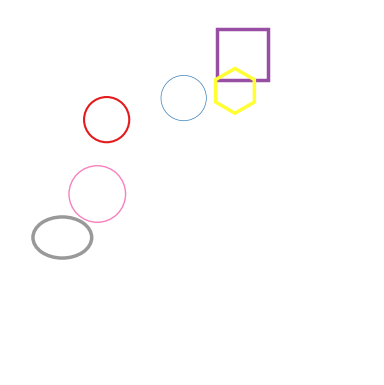[{"shape": "circle", "thickness": 1.5, "radius": 0.29, "center": [0.277, 0.689]}, {"shape": "circle", "thickness": 0.5, "radius": 0.29, "center": [0.477, 0.745]}, {"shape": "square", "thickness": 2.5, "radius": 0.34, "center": [0.63, 0.859]}, {"shape": "hexagon", "thickness": 2.5, "radius": 0.29, "center": [0.61, 0.764]}, {"shape": "circle", "thickness": 1, "radius": 0.37, "center": [0.253, 0.496]}, {"shape": "oval", "thickness": 2.5, "radius": 0.38, "center": [0.162, 0.383]}]